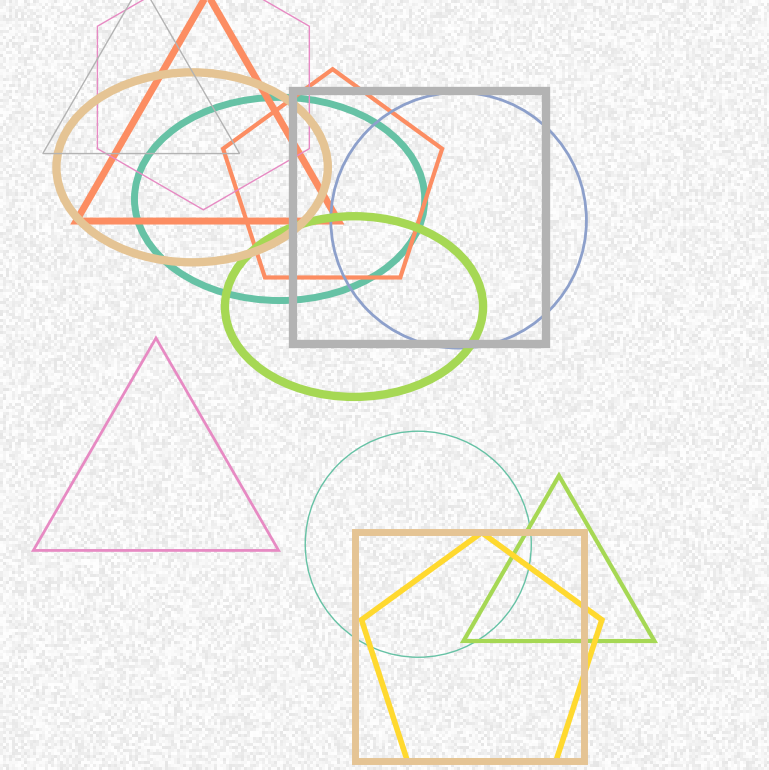[{"shape": "oval", "thickness": 2.5, "radius": 0.94, "center": [0.363, 0.742]}, {"shape": "circle", "thickness": 0.5, "radius": 0.73, "center": [0.543, 0.293]}, {"shape": "pentagon", "thickness": 1.5, "radius": 0.75, "center": [0.432, 0.761]}, {"shape": "triangle", "thickness": 2.5, "radius": 0.98, "center": [0.269, 0.811]}, {"shape": "circle", "thickness": 1, "radius": 0.83, "center": [0.596, 0.714]}, {"shape": "hexagon", "thickness": 0.5, "radius": 0.79, "center": [0.264, 0.886]}, {"shape": "triangle", "thickness": 1, "radius": 0.92, "center": [0.203, 0.377]}, {"shape": "triangle", "thickness": 1.5, "radius": 0.72, "center": [0.726, 0.239]}, {"shape": "oval", "thickness": 3, "radius": 0.84, "center": [0.46, 0.602]}, {"shape": "pentagon", "thickness": 2, "radius": 0.82, "center": [0.626, 0.144]}, {"shape": "square", "thickness": 2.5, "radius": 0.74, "center": [0.609, 0.16]}, {"shape": "oval", "thickness": 3, "radius": 0.88, "center": [0.25, 0.783]}, {"shape": "triangle", "thickness": 0.5, "radius": 0.74, "center": [0.183, 0.874]}, {"shape": "square", "thickness": 3, "radius": 0.82, "center": [0.545, 0.718]}]